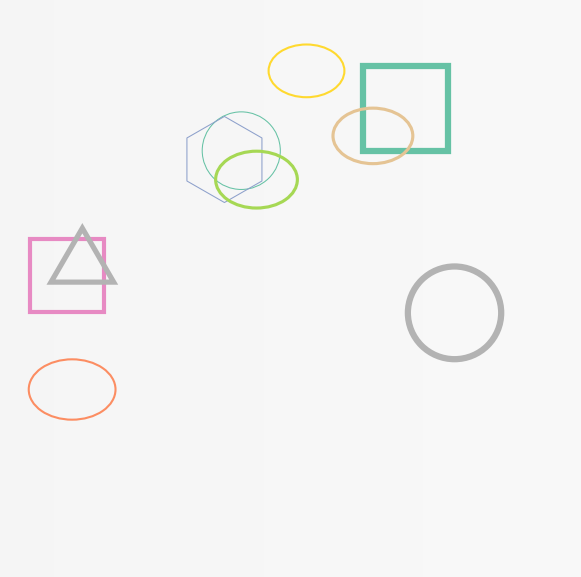[{"shape": "square", "thickness": 3, "radius": 0.37, "center": [0.698, 0.811]}, {"shape": "circle", "thickness": 0.5, "radius": 0.34, "center": [0.415, 0.738]}, {"shape": "oval", "thickness": 1, "radius": 0.37, "center": [0.124, 0.325]}, {"shape": "hexagon", "thickness": 0.5, "radius": 0.37, "center": [0.386, 0.723]}, {"shape": "square", "thickness": 2, "radius": 0.32, "center": [0.116, 0.522]}, {"shape": "oval", "thickness": 1.5, "radius": 0.35, "center": [0.441, 0.688]}, {"shape": "oval", "thickness": 1, "radius": 0.33, "center": [0.527, 0.876]}, {"shape": "oval", "thickness": 1.5, "radius": 0.34, "center": [0.642, 0.764]}, {"shape": "triangle", "thickness": 2.5, "radius": 0.31, "center": [0.142, 0.542]}, {"shape": "circle", "thickness": 3, "radius": 0.4, "center": [0.782, 0.457]}]